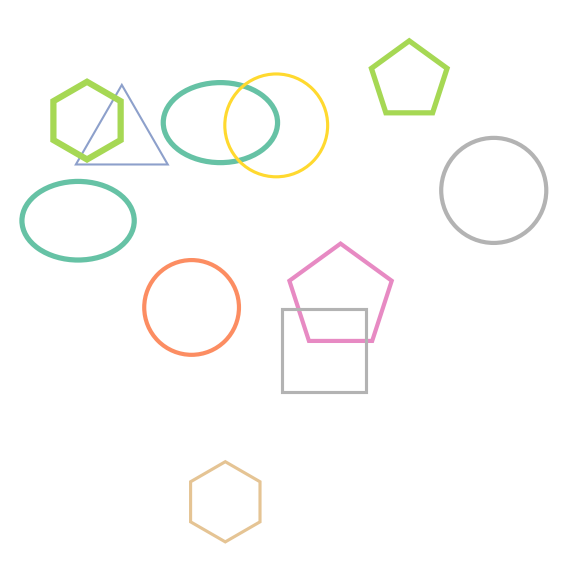[{"shape": "oval", "thickness": 2.5, "radius": 0.49, "center": [0.135, 0.617]}, {"shape": "oval", "thickness": 2.5, "radius": 0.49, "center": [0.382, 0.787]}, {"shape": "circle", "thickness": 2, "radius": 0.41, "center": [0.332, 0.467]}, {"shape": "triangle", "thickness": 1, "radius": 0.46, "center": [0.211, 0.76]}, {"shape": "pentagon", "thickness": 2, "radius": 0.47, "center": [0.59, 0.484]}, {"shape": "pentagon", "thickness": 2.5, "radius": 0.34, "center": [0.709, 0.859]}, {"shape": "hexagon", "thickness": 3, "radius": 0.34, "center": [0.151, 0.79]}, {"shape": "circle", "thickness": 1.5, "radius": 0.45, "center": [0.478, 0.782]}, {"shape": "hexagon", "thickness": 1.5, "radius": 0.35, "center": [0.39, 0.13]}, {"shape": "circle", "thickness": 2, "radius": 0.45, "center": [0.855, 0.669]}, {"shape": "square", "thickness": 1.5, "radius": 0.36, "center": [0.562, 0.392]}]